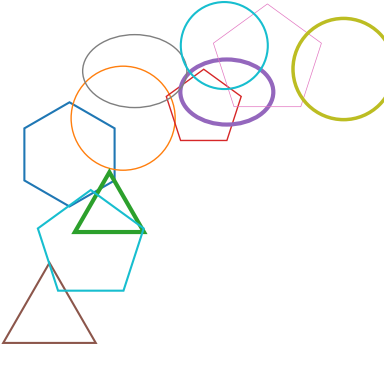[{"shape": "hexagon", "thickness": 1.5, "radius": 0.68, "center": [0.18, 0.599]}, {"shape": "circle", "thickness": 1, "radius": 0.68, "center": [0.32, 0.693]}, {"shape": "triangle", "thickness": 3, "radius": 0.52, "center": [0.284, 0.449]}, {"shape": "pentagon", "thickness": 1, "radius": 0.51, "center": [0.529, 0.718]}, {"shape": "oval", "thickness": 3, "radius": 0.6, "center": [0.589, 0.761]}, {"shape": "triangle", "thickness": 1.5, "radius": 0.69, "center": [0.129, 0.179]}, {"shape": "pentagon", "thickness": 0.5, "radius": 0.74, "center": [0.695, 0.842]}, {"shape": "oval", "thickness": 1, "radius": 0.68, "center": [0.35, 0.815]}, {"shape": "circle", "thickness": 2.5, "radius": 0.66, "center": [0.892, 0.821]}, {"shape": "pentagon", "thickness": 1.5, "radius": 0.72, "center": [0.236, 0.362]}, {"shape": "circle", "thickness": 1.5, "radius": 0.56, "center": [0.583, 0.882]}]